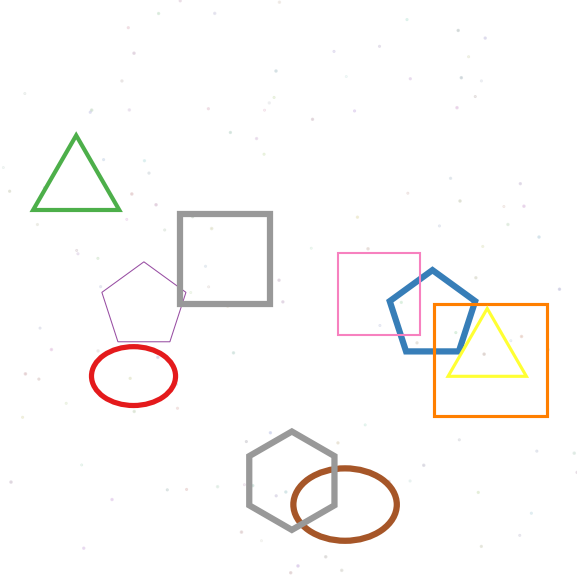[{"shape": "oval", "thickness": 2.5, "radius": 0.36, "center": [0.231, 0.348]}, {"shape": "pentagon", "thickness": 3, "radius": 0.39, "center": [0.749, 0.454]}, {"shape": "triangle", "thickness": 2, "radius": 0.43, "center": [0.132, 0.679]}, {"shape": "pentagon", "thickness": 0.5, "radius": 0.38, "center": [0.249, 0.469]}, {"shape": "square", "thickness": 1.5, "radius": 0.49, "center": [0.85, 0.376]}, {"shape": "triangle", "thickness": 1.5, "radius": 0.39, "center": [0.844, 0.387]}, {"shape": "oval", "thickness": 3, "radius": 0.45, "center": [0.598, 0.125]}, {"shape": "square", "thickness": 1, "radius": 0.35, "center": [0.657, 0.49]}, {"shape": "square", "thickness": 3, "radius": 0.39, "center": [0.389, 0.551]}, {"shape": "hexagon", "thickness": 3, "radius": 0.43, "center": [0.505, 0.167]}]